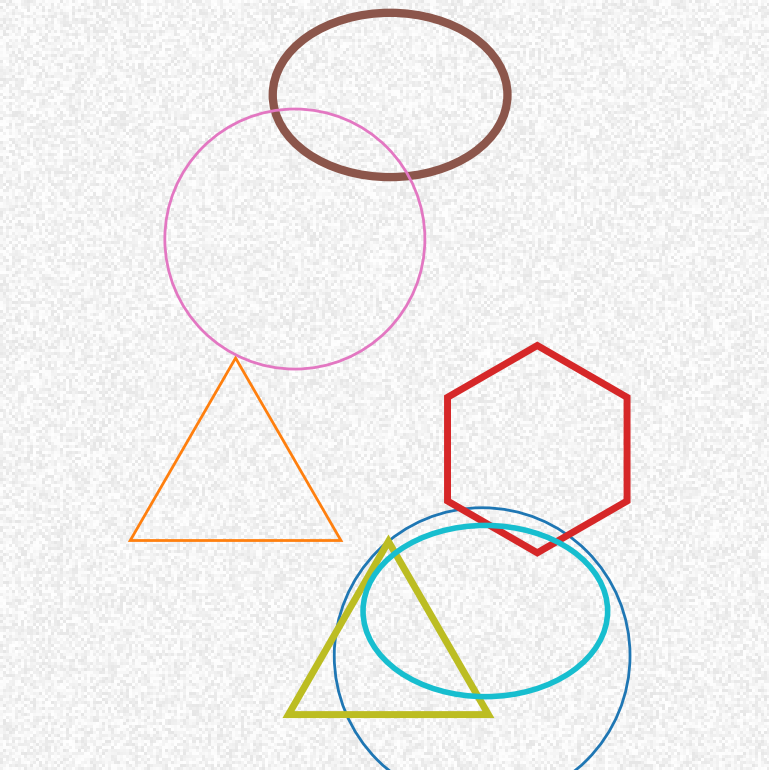[{"shape": "circle", "thickness": 1, "radius": 0.96, "center": [0.626, 0.149]}, {"shape": "triangle", "thickness": 1, "radius": 0.79, "center": [0.306, 0.377]}, {"shape": "hexagon", "thickness": 2.5, "radius": 0.67, "center": [0.698, 0.417]}, {"shape": "oval", "thickness": 3, "radius": 0.76, "center": [0.507, 0.877]}, {"shape": "circle", "thickness": 1, "radius": 0.84, "center": [0.383, 0.69]}, {"shape": "triangle", "thickness": 2.5, "radius": 0.75, "center": [0.504, 0.147]}, {"shape": "oval", "thickness": 2, "radius": 0.79, "center": [0.63, 0.206]}]